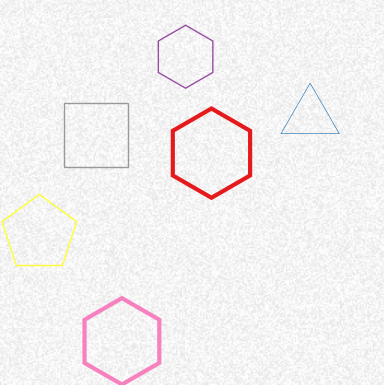[{"shape": "hexagon", "thickness": 3, "radius": 0.58, "center": [0.549, 0.602]}, {"shape": "triangle", "thickness": 0.5, "radius": 0.44, "center": [0.806, 0.697]}, {"shape": "hexagon", "thickness": 1, "radius": 0.41, "center": [0.482, 0.853]}, {"shape": "pentagon", "thickness": 1, "radius": 0.51, "center": [0.102, 0.393]}, {"shape": "hexagon", "thickness": 3, "radius": 0.56, "center": [0.317, 0.113]}, {"shape": "square", "thickness": 1, "radius": 0.41, "center": [0.25, 0.648]}]